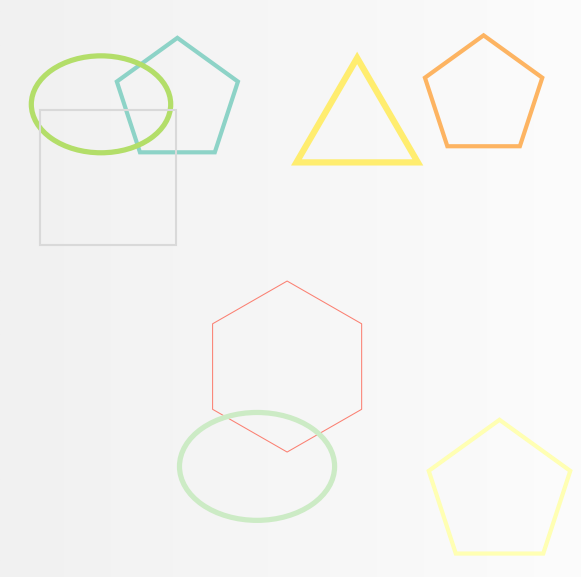[{"shape": "pentagon", "thickness": 2, "radius": 0.55, "center": [0.305, 0.824]}, {"shape": "pentagon", "thickness": 2, "radius": 0.64, "center": [0.859, 0.144]}, {"shape": "hexagon", "thickness": 0.5, "radius": 0.74, "center": [0.494, 0.364]}, {"shape": "pentagon", "thickness": 2, "radius": 0.53, "center": [0.832, 0.832]}, {"shape": "oval", "thickness": 2.5, "radius": 0.6, "center": [0.174, 0.819]}, {"shape": "square", "thickness": 1, "radius": 0.58, "center": [0.186, 0.691]}, {"shape": "oval", "thickness": 2.5, "radius": 0.67, "center": [0.442, 0.191]}, {"shape": "triangle", "thickness": 3, "radius": 0.6, "center": [0.614, 0.778]}]